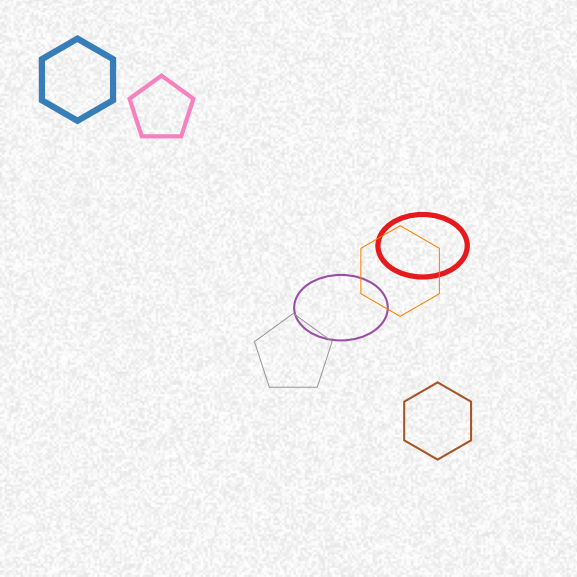[{"shape": "oval", "thickness": 2.5, "radius": 0.39, "center": [0.732, 0.574]}, {"shape": "hexagon", "thickness": 3, "radius": 0.36, "center": [0.134, 0.861]}, {"shape": "oval", "thickness": 1, "radius": 0.41, "center": [0.59, 0.466]}, {"shape": "hexagon", "thickness": 0.5, "radius": 0.39, "center": [0.693, 0.53]}, {"shape": "hexagon", "thickness": 1, "radius": 0.33, "center": [0.758, 0.27]}, {"shape": "pentagon", "thickness": 2, "radius": 0.29, "center": [0.28, 0.81]}, {"shape": "pentagon", "thickness": 0.5, "radius": 0.35, "center": [0.508, 0.386]}]